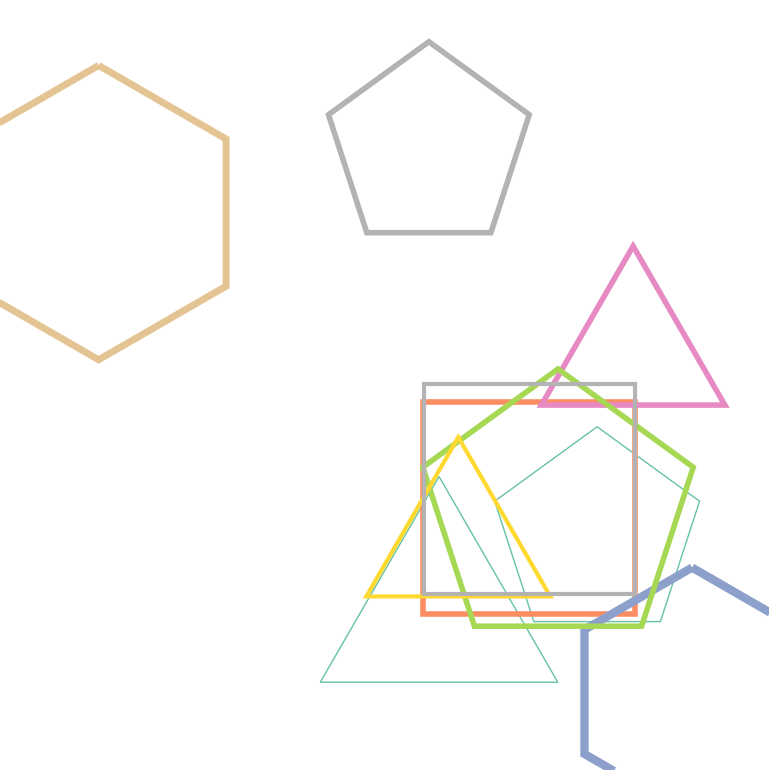[{"shape": "pentagon", "thickness": 0.5, "radius": 0.7, "center": [0.775, 0.306]}, {"shape": "triangle", "thickness": 0.5, "radius": 0.89, "center": [0.57, 0.203]}, {"shape": "square", "thickness": 2, "radius": 0.69, "center": [0.687, 0.341]}, {"shape": "hexagon", "thickness": 3, "radius": 0.81, "center": [0.899, 0.101]}, {"shape": "triangle", "thickness": 2, "radius": 0.69, "center": [0.822, 0.543]}, {"shape": "pentagon", "thickness": 2, "radius": 0.92, "center": [0.725, 0.336]}, {"shape": "triangle", "thickness": 1.5, "radius": 0.69, "center": [0.595, 0.294]}, {"shape": "hexagon", "thickness": 2.5, "radius": 0.96, "center": [0.128, 0.724]}, {"shape": "square", "thickness": 1.5, "radius": 0.68, "center": [0.688, 0.365]}, {"shape": "pentagon", "thickness": 2, "radius": 0.69, "center": [0.557, 0.809]}]